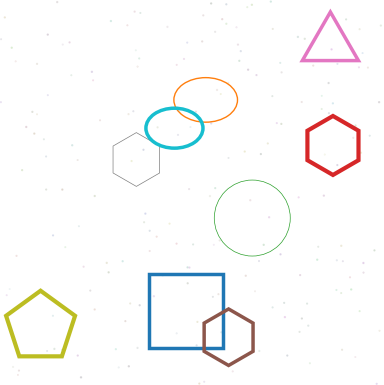[{"shape": "square", "thickness": 2.5, "radius": 0.48, "center": [0.483, 0.192]}, {"shape": "oval", "thickness": 1, "radius": 0.41, "center": [0.534, 0.741]}, {"shape": "circle", "thickness": 0.5, "radius": 0.49, "center": [0.655, 0.434]}, {"shape": "hexagon", "thickness": 3, "radius": 0.38, "center": [0.865, 0.622]}, {"shape": "hexagon", "thickness": 2.5, "radius": 0.37, "center": [0.594, 0.124]}, {"shape": "triangle", "thickness": 2.5, "radius": 0.42, "center": [0.858, 0.885]}, {"shape": "hexagon", "thickness": 0.5, "radius": 0.35, "center": [0.354, 0.586]}, {"shape": "pentagon", "thickness": 3, "radius": 0.47, "center": [0.105, 0.151]}, {"shape": "oval", "thickness": 2.5, "radius": 0.37, "center": [0.453, 0.667]}]